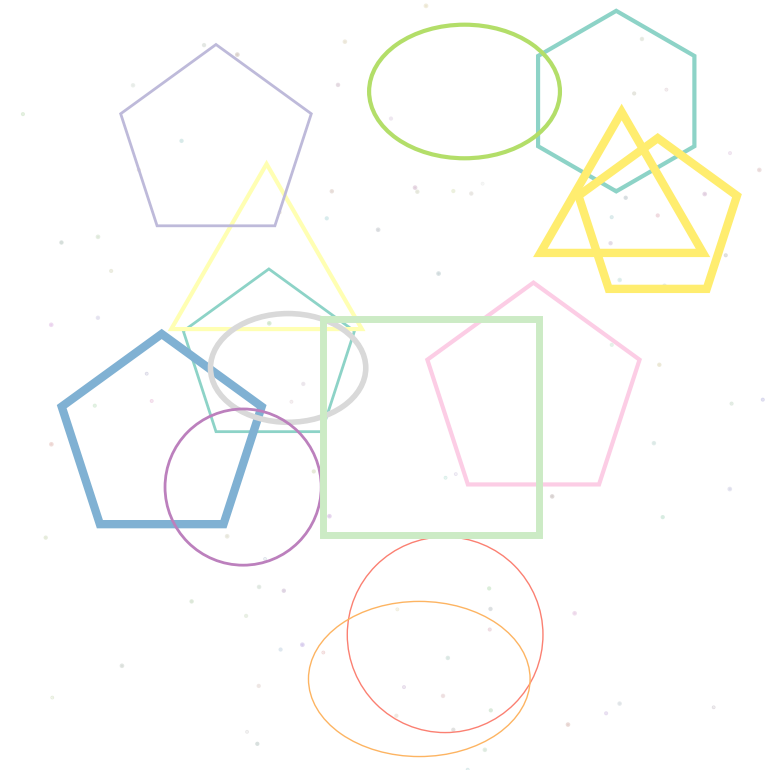[{"shape": "pentagon", "thickness": 1, "radius": 0.58, "center": [0.349, 0.534]}, {"shape": "hexagon", "thickness": 1.5, "radius": 0.59, "center": [0.8, 0.869]}, {"shape": "triangle", "thickness": 1.5, "radius": 0.71, "center": [0.346, 0.644]}, {"shape": "pentagon", "thickness": 1, "radius": 0.65, "center": [0.28, 0.812]}, {"shape": "circle", "thickness": 0.5, "radius": 0.64, "center": [0.578, 0.176]}, {"shape": "pentagon", "thickness": 3, "radius": 0.68, "center": [0.21, 0.43]}, {"shape": "oval", "thickness": 0.5, "radius": 0.72, "center": [0.545, 0.118]}, {"shape": "oval", "thickness": 1.5, "radius": 0.62, "center": [0.603, 0.881]}, {"shape": "pentagon", "thickness": 1.5, "radius": 0.72, "center": [0.693, 0.488]}, {"shape": "oval", "thickness": 2, "radius": 0.5, "center": [0.374, 0.522]}, {"shape": "circle", "thickness": 1, "radius": 0.51, "center": [0.316, 0.367]}, {"shape": "square", "thickness": 2.5, "radius": 0.7, "center": [0.56, 0.445]}, {"shape": "triangle", "thickness": 3, "radius": 0.61, "center": [0.807, 0.733]}, {"shape": "pentagon", "thickness": 3, "radius": 0.54, "center": [0.854, 0.712]}]